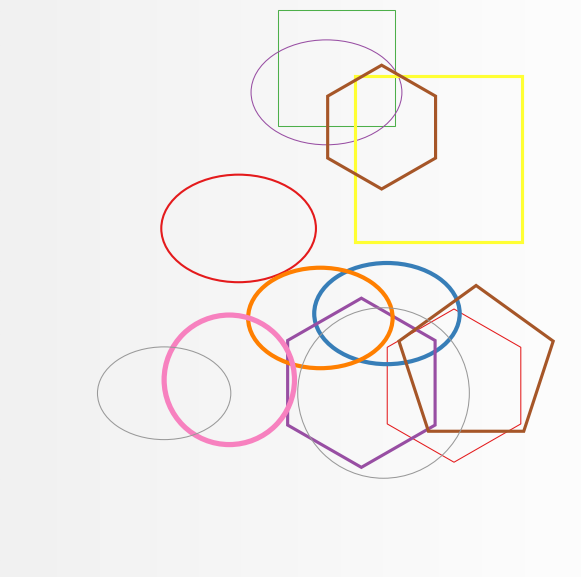[{"shape": "oval", "thickness": 1, "radius": 0.67, "center": [0.411, 0.604]}, {"shape": "hexagon", "thickness": 0.5, "radius": 0.66, "center": [0.781, 0.331]}, {"shape": "oval", "thickness": 2, "radius": 0.63, "center": [0.666, 0.456]}, {"shape": "square", "thickness": 0.5, "radius": 0.5, "center": [0.579, 0.881]}, {"shape": "oval", "thickness": 0.5, "radius": 0.65, "center": [0.562, 0.839]}, {"shape": "hexagon", "thickness": 1.5, "radius": 0.73, "center": [0.622, 0.336]}, {"shape": "oval", "thickness": 2, "radius": 0.62, "center": [0.551, 0.449]}, {"shape": "square", "thickness": 1.5, "radius": 0.72, "center": [0.754, 0.724]}, {"shape": "hexagon", "thickness": 1.5, "radius": 0.54, "center": [0.657, 0.779]}, {"shape": "pentagon", "thickness": 1.5, "radius": 0.7, "center": [0.819, 0.365]}, {"shape": "circle", "thickness": 2.5, "radius": 0.56, "center": [0.394, 0.341]}, {"shape": "oval", "thickness": 0.5, "radius": 0.57, "center": [0.282, 0.318]}, {"shape": "circle", "thickness": 0.5, "radius": 0.74, "center": [0.66, 0.319]}]